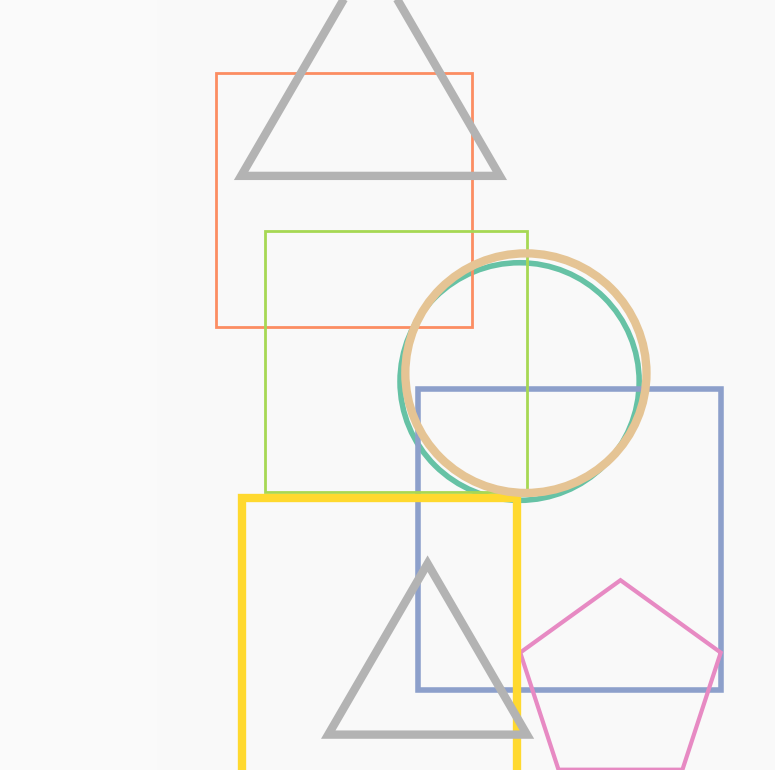[{"shape": "circle", "thickness": 2, "radius": 0.77, "center": [0.67, 0.504]}, {"shape": "square", "thickness": 1, "radius": 0.82, "center": [0.444, 0.74]}, {"shape": "square", "thickness": 2, "radius": 0.98, "center": [0.735, 0.299]}, {"shape": "pentagon", "thickness": 1.5, "radius": 0.68, "center": [0.801, 0.11]}, {"shape": "square", "thickness": 1, "radius": 0.85, "center": [0.511, 0.53]}, {"shape": "square", "thickness": 3, "radius": 0.89, "center": [0.49, 0.176]}, {"shape": "circle", "thickness": 3, "radius": 0.78, "center": [0.679, 0.515]}, {"shape": "triangle", "thickness": 3, "radius": 0.96, "center": [0.478, 0.868]}, {"shape": "triangle", "thickness": 3, "radius": 0.74, "center": [0.552, 0.12]}]